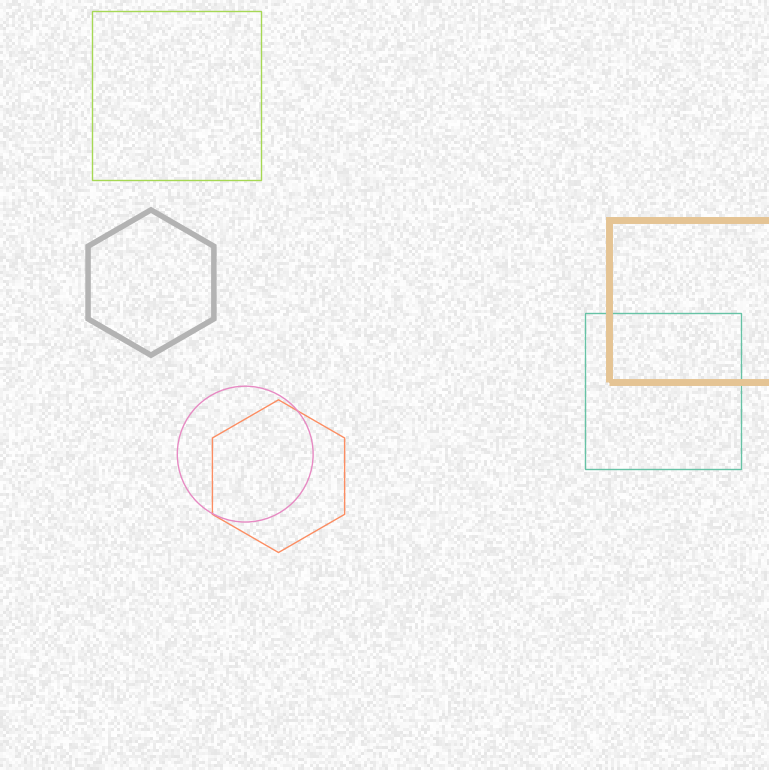[{"shape": "square", "thickness": 0.5, "radius": 0.51, "center": [0.861, 0.492]}, {"shape": "hexagon", "thickness": 0.5, "radius": 0.5, "center": [0.362, 0.382]}, {"shape": "circle", "thickness": 0.5, "radius": 0.44, "center": [0.318, 0.41]}, {"shape": "square", "thickness": 0.5, "radius": 0.55, "center": [0.229, 0.876]}, {"shape": "square", "thickness": 2.5, "radius": 0.53, "center": [0.897, 0.609]}, {"shape": "hexagon", "thickness": 2, "radius": 0.47, "center": [0.196, 0.633]}]